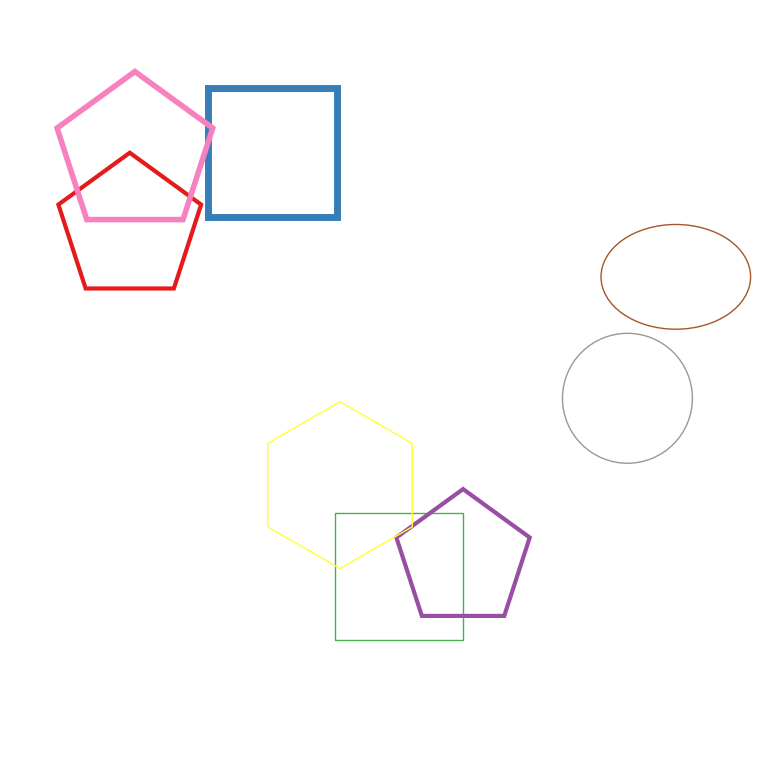[{"shape": "pentagon", "thickness": 1.5, "radius": 0.49, "center": [0.169, 0.704]}, {"shape": "square", "thickness": 2.5, "radius": 0.42, "center": [0.354, 0.802]}, {"shape": "square", "thickness": 0.5, "radius": 0.41, "center": [0.518, 0.251]}, {"shape": "pentagon", "thickness": 1.5, "radius": 0.46, "center": [0.601, 0.274]}, {"shape": "hexagon", "thickness": 0.5, "radius": 0.54, "center": [0.442, 0.37]}, {"shape": "oval", "thickness": 0.5, "radius": 0.49, "center": [0.878, 0.64]}, {"shape": "pentagon", "thickness": 2, "radius": 0.53, "center": [0.175, 0.801]}, {"shape": "circle", "thickness": 0.5, "radius": 0.42, "center": [0.815, 0.483]}]